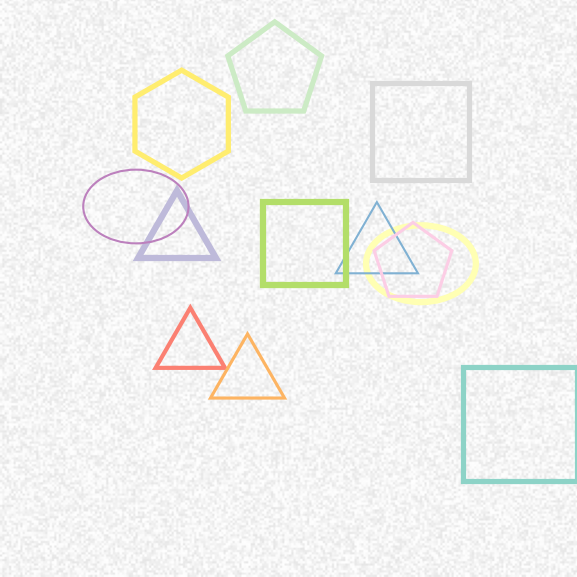[{"shape": "square", "thickness": 2.5, "radius": 0.49, "center": [0.9, 0.265]}, {"shape": "oval", "thickness": 3, "radius": 0.48, "center": [0.729, 0.543]}, {"shape": "triangle", "thickness": 3, "radius": 0.39, "center": [0.307, 0.591]}, {"shape": "triangle", "thickness": 2, "radius": 0.35, "center": [0.33, 0.397]}, {"shape": "triangle", "thickness": 1, "radius": 0.41, "center": [0.653, 0.567]}, {"shape": "triangle", "thickness": 1.5, "radius": 0.37, "center": [0.429, 0.347]}, {"shape": "square", "thickness": 3, "radius": 0.36, "center": [0.527, 0.578]}, {"shape": "pentagon", "thickness": 1.5, "radius": 0.35, "center": [0.715, 0.543]}, {"shape": "square", "thickness": 2.5, "radius": 0.42, "center": [0.728, 0.771]}, {"shape": "oval", "thickness": 1, "radius": 0.46, "center": [0.235, 0.642]}, {"shape": "pentagon", "thickness": 2.5, "radius": 0.43, "center": [0.476, 0.876]}, {"shape": "hexagon", "thickness": 2.5, "radius": 0.47, "center": [0.315, 0.784]}]